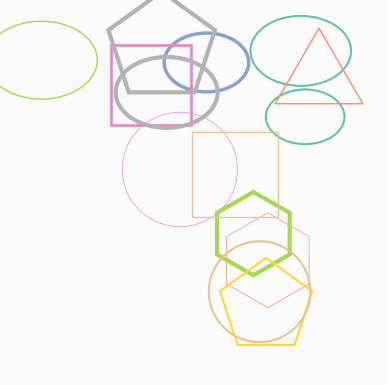[{"shape": "oval", "thickness": 1.5, "radius": 0.65, "center": [0.776, 0.868]}, {"shape": "oval", "thickness": 1.5, "radius": 0.51, "center": [0.788, 0.697]}, {"shape": "triangle", "thickness": 1, "radius": 0.65, "center": [0.823, 0.796]}, {"shape": "hexagon", "thickness": 0.5, "radius": 0.61, "center": [0.691, 0.324]}, {"shape": "oval", "thickness": 2.5, "radius": 0.55, "center": [0.533, 0.838]}, {"shape": "circle", "thickness": 0.5, "radius": 0.74, "center": [0.464, 0.56]}, {"shape": "square", "thickness": 2, "radius": 0.52, "center": [0.39, 0.78]}, {"shape": "hexagon", "thickness": 3, "radius": 0.54, "center": [0.654, 0.393]}, {"shape": "oval", "thickness": 1, "radius": 0.72, "center": [0.107, 0.844]}, {"shape": "pentagon", "thickness": 1.5, "radius": 0.62, "center": [0.687, 0.205]}, {"shape": "square", "thickness": 1, "radius": 0.55, "center": [0.607, 0.546]}, {"shape": "circle", "thickness": 1.5, "radius": 0.66, "center": [0.67, 0.242]}, {"shape": "oval", "thickness": 3, "radius": 0.66, "center": [0.43, 0.76]}, {"shape": "pentagon", "thickness": 3, "radius": 0.72, "center": [0.417, 0.877]}]